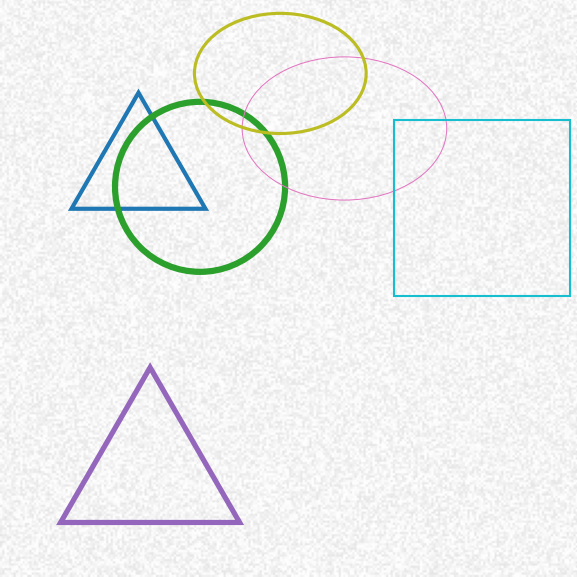[{"shape": "triangle", "thickness": 2, "radius": 0.67, "center": [0.24, 0.705]}, {"shape": "circle", "thickness": 3, "radius": 0.74, "center": [0.346, 0.676]}, {"shape": "triangle", "thickness": 2.5, "radius": 0.89, "center": [0.26, 0.184]}, {"shape": "oval", "thickness": 0.5, "radius": 0.89, "center": [0.596, 0.777]}, {"shape": "oval", "thickness": 1.5, "radius": 0.74, "center": [0.485, 0.872]}, {"shape": "square", "thickness": 1, "radius": 0.76, "center": [0.834, 0.638]}]